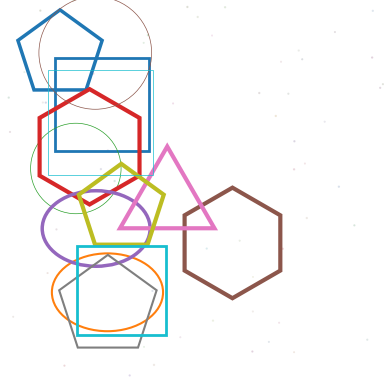[{"shape": "square", "thickness": 2, "radius": 0.61, "center": [0.265, 0.729]}, {"shape": "pentagon", "thickness": 2.5, "radius": 0.57, "center": [0.156, 0.859]}, {"shape": "oval", "thickness": 1.5, "radius": 0.72, "center": [0.279, 0.241]}, {"shape": "circle", "thickness": 0.5, "radius": 0.59, "center": [0.197, 0.562]}, {"shape": "hexagon", "thickness": 3, "radius": 0.75, "center": [0.233, 0.619]}, {"shape": "oval", "thickness": 2.5, "radius": 0.7, "center": [0.25, 0.407]}, {"shape": "hexagon", "thickness": 3, "radius": 0.72, "center": [0.604, 0.369]}, {"shape": "circle", "thickness": 0.5, "radius": 0.73, "center": [0.247, 0.863]}, {"shape": "triangle", "thickness": 3, "radius": 0.71, "center": [0.434, 0.478]}, {"shape": "pentagon", "thickness": 1.5, "radius": 0.67, "center": [0.28, 0.205]}, {"shape": "pentagon", "thickness": 3, "radius": 0.58, "center": [0.315, 0.458]}, {"shape": "square", "thickness": 2, "radius": 0.58, "center": [0.316, 0.245]}, {"shape": "square", "thickness": 0.5, "radius": 0.68, "center": [0.261, 0.683]}]